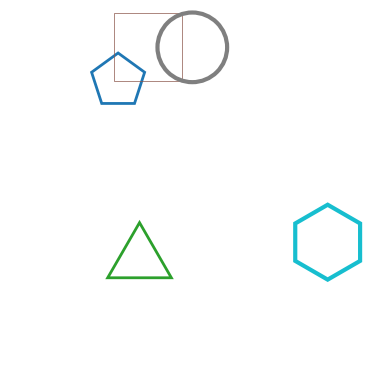[{"shape": "pentagon", "thickness": 2, "radius": 0.36, "center": [0.307, 0.79]}, {"shape": "triangle", "thickness": 2, "radius": 0.48, "center": [0.362, 0.326]}, {"shape": "square", "thickness": 0.5, "radius": 0.44, "center": [0.385, 0.879]}, {"shape": "circle", "thickness": 3, "radius": 0.45, "center": [0.499, 0.877]}, {"shape": "hexagon", "thickness": 3, "radius": 0.49, "center": [0.851, 0.371]}]